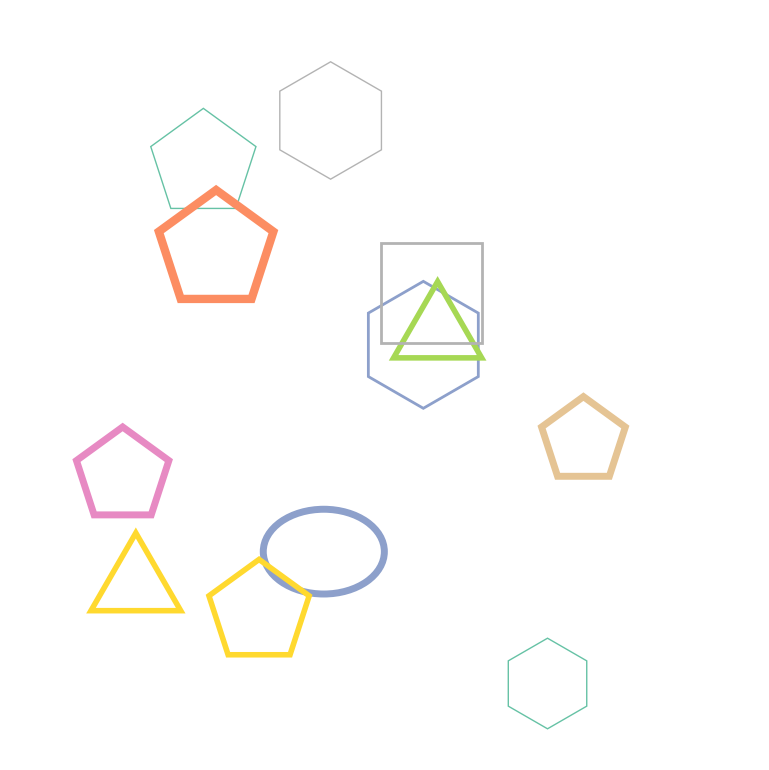[{"shape": "pentagon", "thickness": 0.5, "radius": 0.36, "center": [0.264, 0.787]}, {"shape": "hexagon", "thickness": 0.5, "radius": 0.29, "center": [0.711, 0.112]}, {"shape": "pentagon", "thickness": 3, "radius": 0.39, "center": [0.281, 0.675]}, {"shape": "hexagon", "thickness": 1, "radius": 0.41, "center": [0.55, 0.552]}, {"shape": "oval", "thickness": 2.5, "radius": 0.39, "center": [0.421, 0.284]}, {"shape": "pentagon", "thickness": 2.5, "radius": 0.32, "center": [0.159, 0.382]}, {"shape": "triangle", "thickness": 2, "radius": 0.33, "center": [0.568, 0.568]}, {"shape": "triangle", "thickness": 2, "radius": 0.34, "center": [0.176, 0.241]}, {"shape": "pentagon", "thickness": 2, "radius": 0.34, "center": [0.336, 0.205]}, {"shape": "pentagon", "thickness": 2.5, "radius": 0.29, "center": [0.758, 0.428]}, {"shape": "square", "thickness": 1, "radius": 0.33, "center": [0.56, 0.62]}, {"shape": "hexagon", "thickness": 0.5, "radius": 0.38, "center": [0.429, 0.844]}]